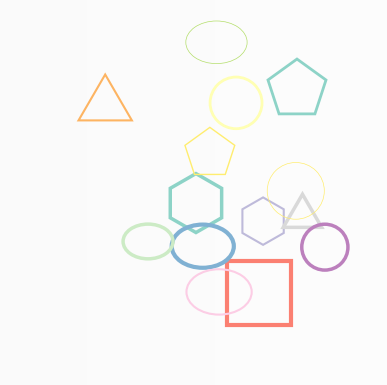[{"shape": "hexagon", "thickness": 2.5, "radius": 0.38, "center": [0.506, 0.473]}, {"shape": "pentagon", "thickness": 2, "radius": 0.39, "center": [0.766, 0.768]}, {"shape": "circle", "thickness": 2, "radius": 0.34, "center": [0.609, 0.733]}, {"shape": "hexagon", "thickness": 1.5, "radius": 0.31, "center": [0.679, 0.426]}, {"shape": "square", "thickness": 3, "radius": 0.41, "center": [0.669, 0.238]}, {"shape": "oval", "thickness": 3, "radius": 0.4, "center": [0.523, 0.361]}, {"shape": "triangle", "thickness": 1.5, "radius": 0.4, "center": [0.271, 0.727]}, {"shape": "oval", "thickness": 0.5, "radius": 0.4, "center": [0.559, 0.89]}, {"shape": "oval", "thickness": 1.5, "radius": 0.42, "center": [0.565, 0.242]}, {"shape": "triangle", "thickness": 2.5, "radius": 0.29, "center": [0.781, 0.438]}, {"shape": "circle", "thickness": 2.5, "radius": 0.3, "center": [0.838, 0.358]}, {"shape": "oval", "thickness": 2.5, "radius": 0.32, "center": [0.382, 0.373]}, {"shape": "pentagon", "thickness": 1, "radius": 0.34, "center": [0.542, 0.602]}, {"shape": "circle", "thickness": 0.5, "radius": 0.37, "center": [0.763, 0.504]}]